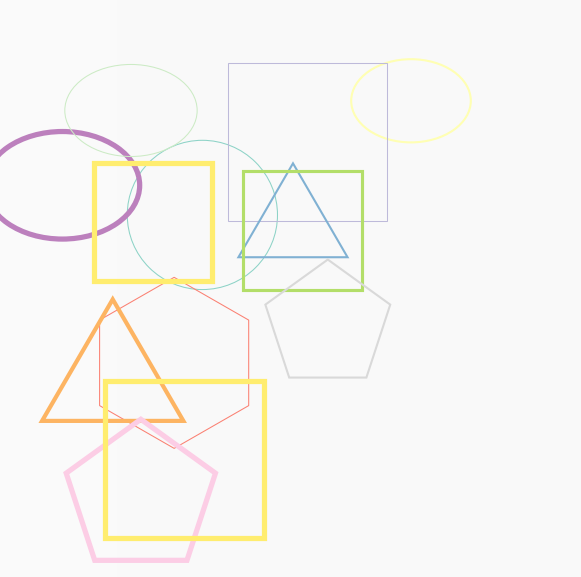[{"shape": "circle", "thickness": 0.5, "radius": 0.65, "center": [0.348, 0.627]}, {"shape": "oval", "thickness": 1, "radius": 0.51, "center": [0.707, 0.825]}, {"shape": "square", "thickness": 0.5, "radius": 0.68, "center": [0.529, 0.754]}, {"shape": "hexagon", "thickness": 0.5, "radius": 0.74, "center": [0.3, 0.371]}, {"shape": "triangle", "thickness": 1, "radius": 0.54, "center": [0.504, 0.608]}, {"shape": "triangle", "thickness": 2, "radius": 0.7, "center": [0.194, 0.34]}, {"shape": "square", "thickness": 1.5, "radius": 0.51, "center": [0.521, 0.6]}, {"shape": "pentagon", "thickness": 2.5, "radius": 0.68, "center": [0.242, 0.138]}, {"shape": "pentagon", "thickness": 1, "radius": 0.56, "center": [0.564, 0.437]}, {"shape": "oval", "thickness": 2.5, "radius": 0.67, "center": [0.107, 0.678]}, {"shape": "oval", "thickness": 0.5, "radius": 0.57, "center": [0.225, 0.808]}, {"shape": "square", "thickness": 2.5, "radius": 0.51, "center": [0.263, 0.615]}, {"shape": "square", "thickness": 2.5, "radius": 0.68, "center": [0.318, 0.204]}]